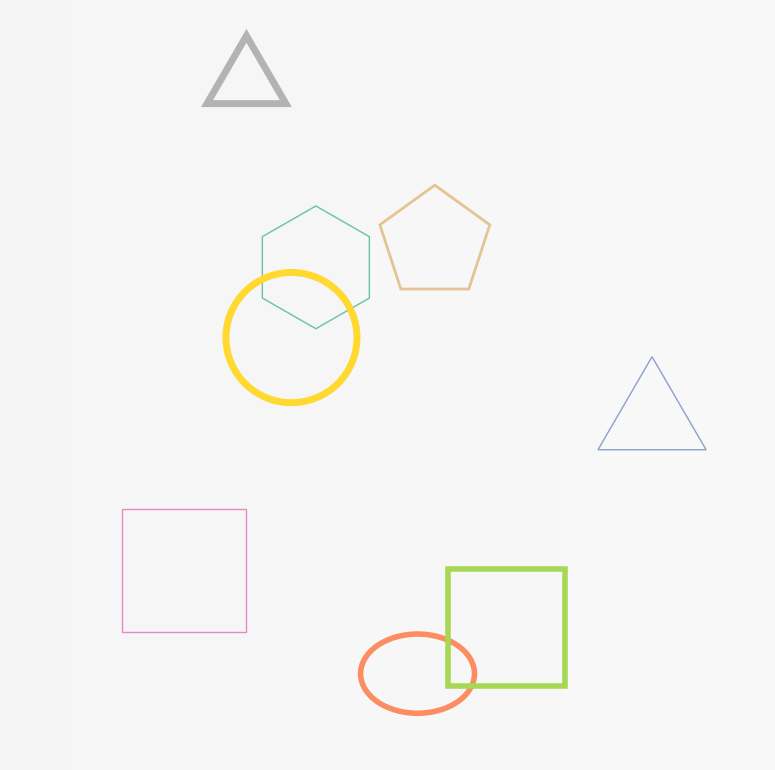[{"shape": "hexagon", "thickness": 0.5, "radius": 0.4, "center": [0.408, 0.653]}, {"shape": "oval", "thickness": 2, "radius": 0.37, "center": [0.539, 0.125]}, {"shape": "triangle", "thickness": 0.5, "radius": 0.4, "center": [0.841, 0.456]}, {"shape": "square", "thickness": 0.5, "radius": 0.4, "center": [0.238, 0.259]}, {"shape": "square", "thickness": 2, "radius": 0.38, "center": [0.653, 0.185]}, {"shape": "circle", "thickness": 2.5, "radius": 0.42, "center": [0.376, 0.562]}, {"shape": "pentagon", "thickness": 1, "radius": 0.37, "center": [0.561, 0.685]}, {"shape": "triangle", "thickness": 2.5, "radius": 0.29, "center": [0.318, 0.895]}]